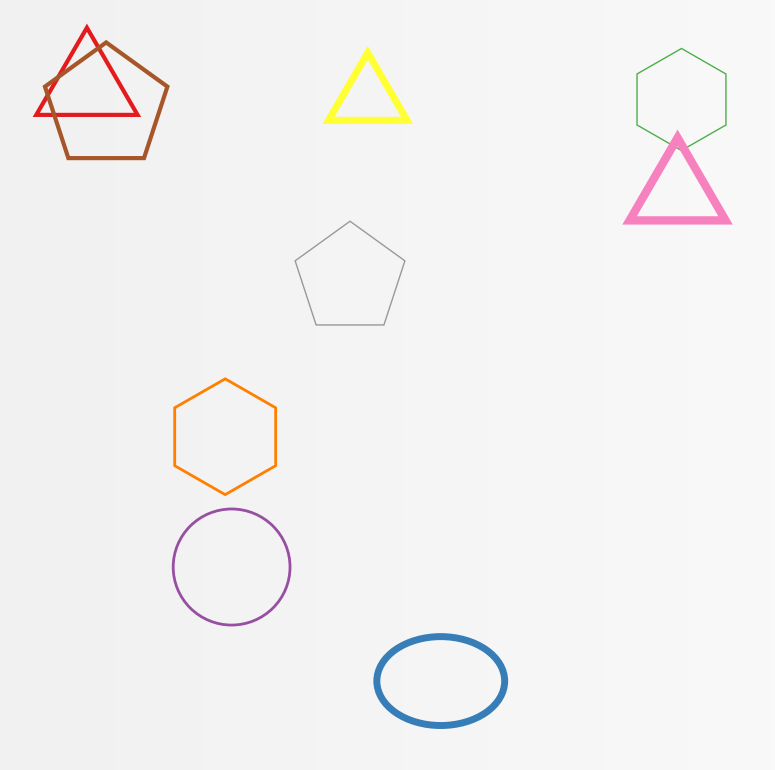[{"shape": "triangle", "thickness": 1.5, "radius": 0.38, "center": [0.112, 0.889]}, {"shape": "oval", "thickness": 2.5, "radius": 0.41, "center": [0.569, 0.116]}, {"shape": "hexagon", "thickness": 0.5, "radius": 0.33, "center": [0.879, 0.871]}, {"shape": "circle", "thickness": 1, "radius": 0.38, "center": [0.299, 0.264]}, {"shape": "hexagon", "thickness": 1, "radius": 0.38, "center": [0.291, 0.433]}, {"shape": "triangle", "thickness": 2.5, "radius": 0.29, "center": [0.475, 0.873]}, {"shape": "pentagon", "thickness": 1.5, "radius": 0.42, "center": [0.137, 0.862]}, {"shape": "triangle", "thickness": 3, "radius": 0.36, "center": [0.874, 0.75]}, {"shape": "pentagon", "thickness": 0.5, "radius": 0.37, "center": [0.452, 0.638]}]